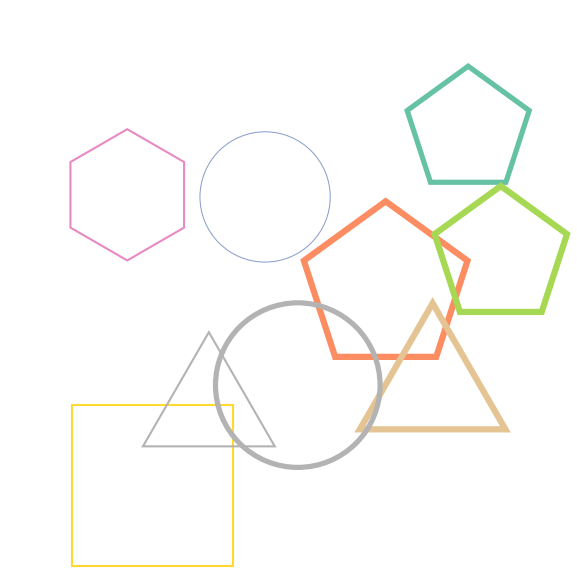[{"shape": "pentagon", "thickness": 2.5, "radius": 0.56, "center": [0.811, 0.773]}, {"shape": "pentagon", "thickness": 3, "radius": 0.74, "center": [0.668, 0.502]}, {"shape": "circle", "thickness": 0.5, "radius": 0.56, "center": [0.459, 0.658]}, {"shape": "hexagon", "thickness": 1, "radius": 0.57, "center": [0.22, 0.662]}, {"shape": "pentagon", "thickness": 3, "radius": 0.6, "center": [0.867, 0.556]}, {"shape": "square", "thickness": 1, "radius": 0.7, "center": [0.264, 0.158]}, {"shape": "triangle", "thickness": 3, "radius": 0.73, "center": [0.749, 0.328]}, {"shape": "circle", "thickness": 2.5, "radius": 0.71, "center": [0.516, 0.332]}, {"shape": "triangle", "thickness": 1, "radius": 0.66, "center": [0.362, 0.292]}]